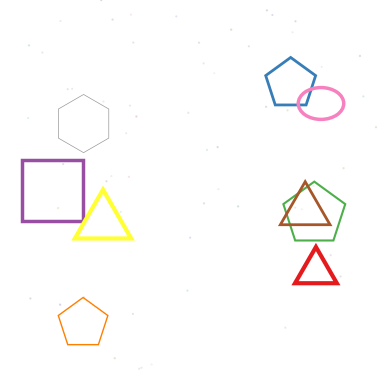[{"shape": "triangle", "thickness": 3, "radius": 0.31, "center": [0.821, 0.296]}, {"shape": "pentagon", "thickness": 2, "radius": 0.34, "center": [0.755, 0.783]}, {"shape": "pentagon", "thickness": 1.5, "radius": 0.42, "center": [0.816, 0.444]}, {"shape": "square", "thickness": 2.5, "radius": 0.4, "center": [0.136, 0.506]}, {"shape": "pentagon", "thickness": 1, "radius": 0.34, "center": [0.216, 0.16]}, {"shape": "triangle", "thickness": 3, "radius": 0.42, "center": [0.268, 0.423]}, {"shape": "triangle", "thickness": 2, "radius": 0.37, "center": [0.793, 0.454]}, {"shape": "oval", "thickness": 2.5, "radius": 0.3, "center": [0.834, 0.731]}, {"shape": "hexagon", "thickness": 0.5, "radius": 0.38, "center": [0.217, 0.679]}]